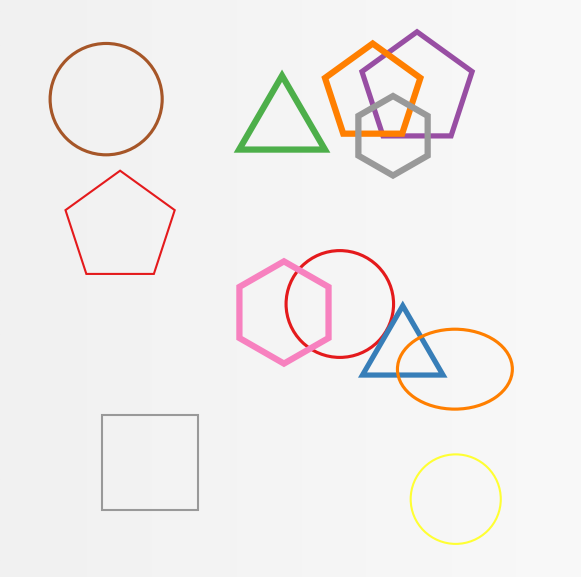[{"shape": "pentagon", "thickness": 1, "radius": 0.49, "center": [0.207, 0.605]}, {"shape": "circle", "thickness": 1.5, "radius": 0.46, "center": [0.585, 0.473]}, {"shape": "triangle", "thickness": 2.5, "radius": 0.4, "center": [0.693, 0.39]}, {"shape": "triangle", "thickness": 3, "radius": 0.43, "center": [0.485, 0.783]}, {"shape": "pentagon", "thickness": 2.5, "radius": 0.5, "center": [0.717, 0.844]}, {"shape": "oval", "thickness": 1.5, "radius": 0.49, "center": [0.783, 0.36]}, {"shape": "pentagon", "thickness": 3, "radius": 0.43, "center": [0.641, 0.837]}, {"shape": "circle", "thickness": 1, "radius": 0.39, "center": [0.784, 0.135]}, {"shape": "circle", "thickness": 1.5, "radius": 0.48, "center": [0.183, 0.827]}, {"shape": "hexagon", "thickness": 3, "radius": 0.44, "center": [0.489, 0.458]}, {"shape": "square", "thickness": 1, "radius": 0.41, "center": [0.258, 0.198]}, {"shape": "hexagon", "thickness": 3, "radius": 0.34, "center": [0.676, 0.764]}]